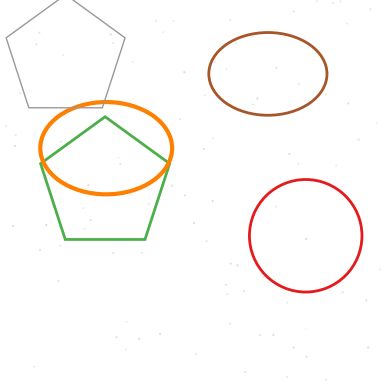[{"shape": "circle", "thickness": 2, "radius": 0.73, "center": [0.794, 0.388]}, {"shape": "pentagon", "thickness": 2, "radius": 0.88, "center": [0.273, 0.521]}, {"shape": "oval", "thickness": 3, "radius": 0.86, "center": [0.276, 0.615]}, {"shape": "oval", "thickness": 2, "radius": 0.77, "center": [0.696, 0.808]}, {"shape": "pentagon", "thickness": 1, "radius": 0.81, "center": [0.17, 0.852]}]